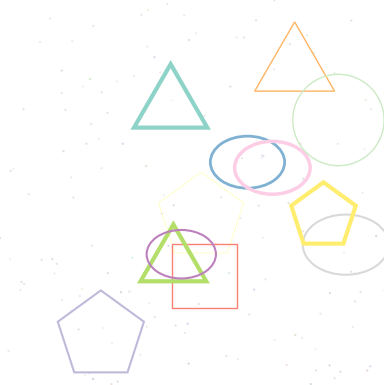[{"shape": "triangle", "thickness": 3, "radius": 0.55, "center": [0.443, 0.723]}, {"shape": "pentagon", "thickness": 0.5, "radius": 0.58, "center": [0.522, 0.437]}, {"shape": "pentagon", "thickness": 1.5, "radius": 0.59, "center": [0.262, 0.128]}, {"shape": "square", "thickness": 1, "radius": 0.42, "center": [0.532, 0.283]}, {"shape": "oval", "thickness": 2, "radius": 0.48, "center": [0.643, 0.579]}, {"shape": "triangle", "thickness": 1, "radius": 0.6, "center": [0.765, 0.823]}, {"shape": "triangle", "thickness": 3, "radius": 0.49, "center": [0.45, 0.319]}, {"shape": "oval", "thickness": 2.5, "radius": 0.49, "center": [0.707, 0.564]}, {"shape": "oval", "thickness": 1.5, "radius": 0.56, "center": [0.898, 0.365]}, {"shape": "oval", "thickness": 1.5, "radius": 0.45, "center": [0.471, 0.34]}, {"shape": "circle", "thickness": 1, "radius": 0.59, "center": [0.879, 0.688]}, {"shape": "pentagon", "thickness": 3, "radius": 0.44, "center": [0.84, 0.439]}]